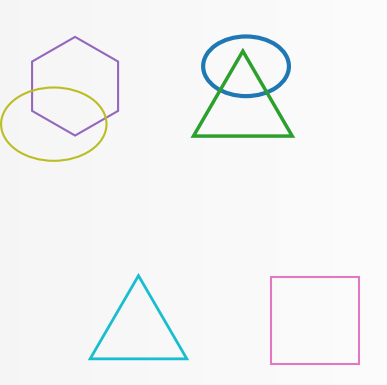[{"shape": "oval", "thickness": 3, "radius": 0.55, "center": [0.635, 0.828]}, {"shape": "triangle", "thickness": 2.5, "radius": 0.74, "center": [0.627, 0.72]}, {"shape": "hexagon", "thickness": 1.5, "radius": 0.64, "center": [0.194, 0.776]}, {"shape": "square", "thickness": 1.5, "radius": 0.56, "center": [0.813, 0.167]}, {"shape": "oval", "thickness": 1.5, "radius": 0.68, "center": [0.139, 0.678]}, {"shape": "triangle", "thickness": 2, "radius": 0.72, "center": [0.357, 0.14]}]